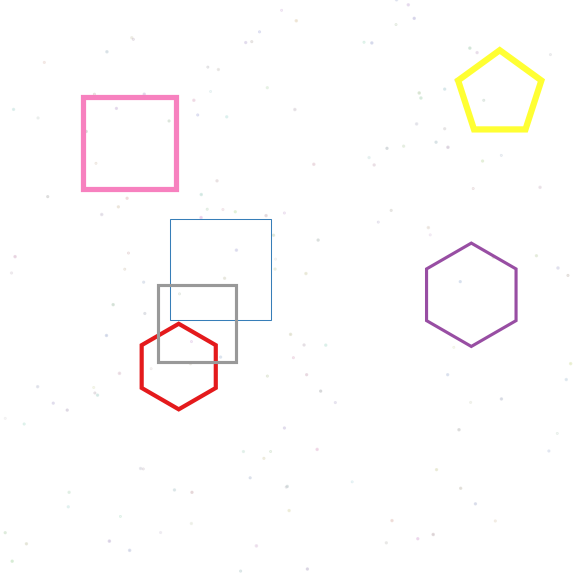[{"shape": "hexagon", "thickness": 2, "radius": 0.37, "center": [0.309, 0.364]}, {"shape": "square", "thickness": 0.5, "radius": 0.44, "center": [0.381, 0.532]}, {"shape": "hexagon", "thickness": 1.5, "radius": 0.45, "center": [0.816, 0.489]}, {"shape": "pentagon", "thickness": 3, "radius": 0.38, "center": [0.865, 0.836]}, {"shape": "square", "thickness": 2.5, "radius": 0.4, "center": [0.224, 0.751]}, {"shape": "square", "thickness": 1.5, "radius": 0.34, "center": [0.341, 0.439]}]